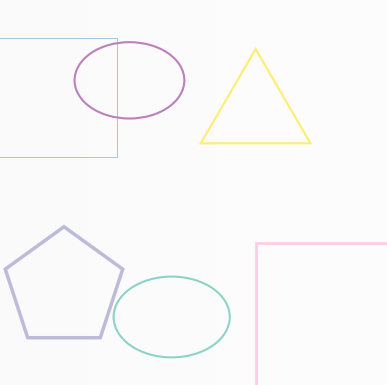[{"shape": "oval", "thickness": 1.5, "radius": 0.75, "center": [0.443, 0.177]}, {"shape": "pentagon", "thickness": 2.5, "radius": 0.8, "center": [0.165, 0.252]}, {"shape": "square", "thickness": 0.5, "radius": 0.77, "center": [0.149, 0.747]}, {"shape": "square", "thickness": 2, "radius": 0.99, "center": [0.859, 0.171]}, {"shape": "oval", "thickness": 1.5, "radius": 0.71, "center": [0.334, 0.791]}, {"shape": "triangle", "thickness": 1.5, "radius": 0.82, "center": [0.66, 0.709]}]